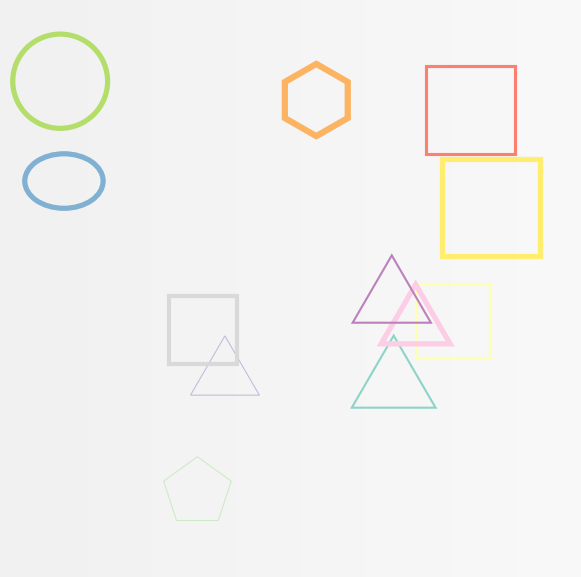[{"shape": "triangle", "thickness": 1, "radius": 0.42, "center": [0.677, 0.335]}, {"shape": "square", "thickness": 1.5, "radius": 0.32, "center": [0.779, 0.443]}, {"shape": "triangle", "thickness": 0.5, "radius": 0.34, "center": [0.387, 0.349]}, {"shape": "square", "thickness": 1.5, "radius": 0.38, "center": [0.81, 0.809]}, {"shape": "oval", "thickness": 2.5, "radius": 0.34, "center": [0.11, 0.686]}, {"shape": "hexagon", "thickness": 3, "radius": 0.31, "center": [0.544, 0.826]}, {"shape": "circle", "thickness": 2.5, "radius": 0.41, "center": [0.104, 0.858]}, {"shape": "triangle", "thickness": 2.5, "radius": 0.34, "center": [0.715, 0.438]}, {"shape": "square", "thickness": 2, "radius": 0.29, "center": [0.349, 0.428]}, {"shape": "triangle", "thickness": 1, "radius": 0.39, "center": [0.674, 0.479]}, {"shape": "pentagon", "thickness": 0.5, "radius": 0.31, "center": [0.34, 0.147]}, {"shape": "square", "thickness": 2.5, "radius": 0.42, "center": [0.845, 0.64]}]